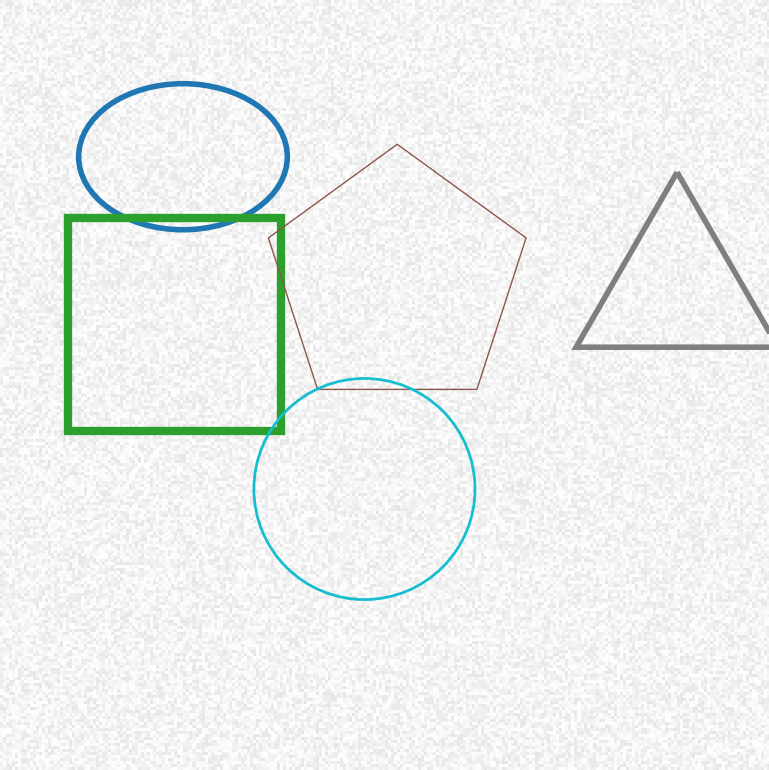[{"shape": "oval", "thickness": 2, "radius": 0.68, "center": [0.238, 0.796]}, {"shape": "square", "thickness": 3, "radius": 0.69, "center": [0.226, 0.578]}, {"shape": "pentagon", "thickness": 0.5, "radius": 0.88, "center": [0.516, 0.637]}, {"shape": "triangle", "thickness": 2, "radius": 0.76, "center": [0.879, 0.625]}, {"shape": "circle", "thickness": 1, "radius": 0.72, "center": [0.473, 0.365]}]